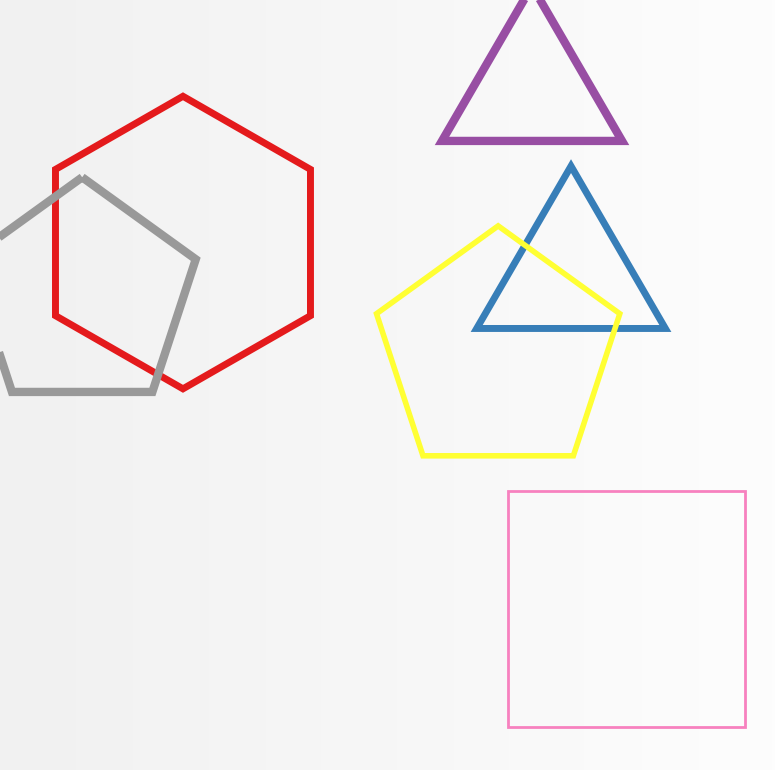[{"shape": "hexagon", "thickness": 2.5, "radius": 0.95, "center": [0.236, 0.685]}, {"shape": "triangle", "thickness": 2.5, "radius": 0.7, "center": [0.737, 0.644]}, {"shape": "triangle", "thickness": 3, "radius": 0.67, "center": [0.686, 0.884]}, {"shape": "pentagon", "thickness": 2, "radius": 0.83, "center": [0.643, 0.542]}, {"shape": "square", "thickness": 1, "radius": 0.77, "center": [0.808, 0.209]}, {"shape": "pentagon", "thickness": 3, "radius": 0.77, "center": [0.106, 0.616]}]